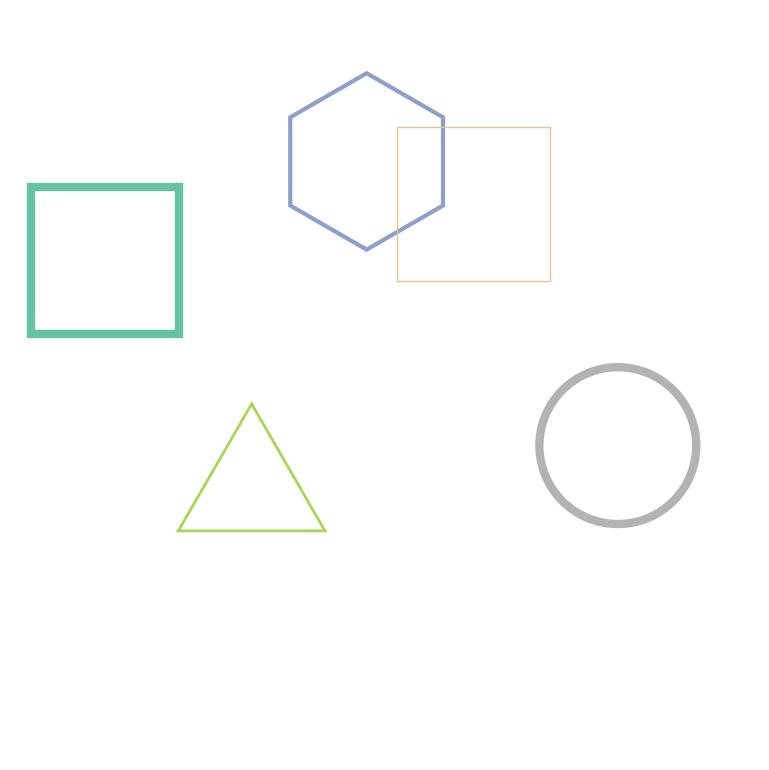[{"shape": "square", "thickness": 3, "radius": 0.48, "center": [0.136, 0.662]}, {"shape": "hexagon", "thickness": 1.5, "radius": 0.57, "center": [0.476, 0.79]}, {"shape": "triangle", "thickness": 1, "radius": 0.55, "center": [0.327, 0.366]}, {"shape": "square", "thickness": 0.5, "radius": 0.5, "center": [0.615, 0.735]}, {"shape": "circle", "thickness": 3, "radius": 0.51, "center": [0.802, 0.421]}]